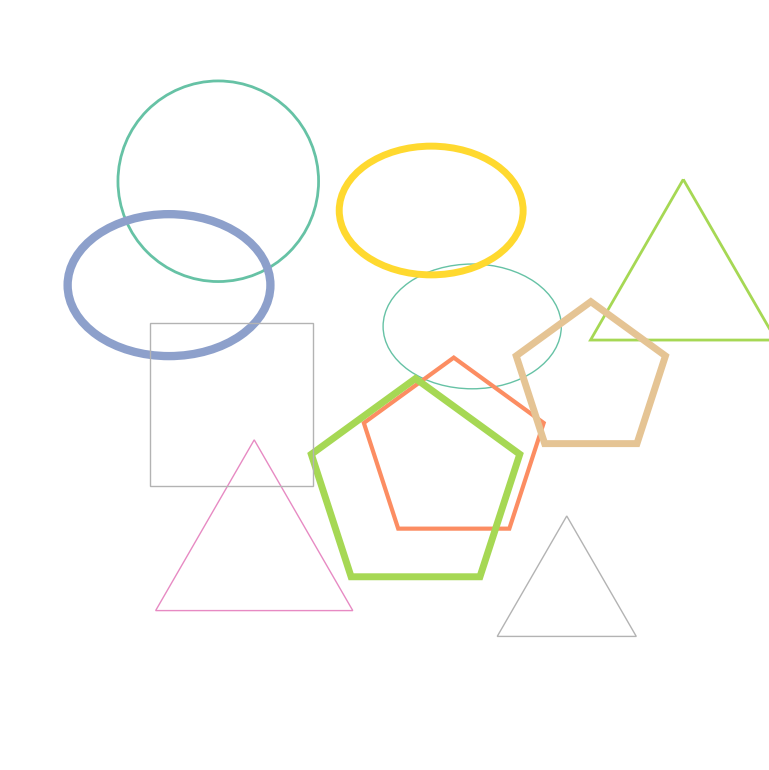[{"shape": "oval", "thickness": 0.5, "radius": 0.58, "center": [0.613, 0.576]}, {"shape": "circle", "thickness": 1, "radius": 0.65, "center": [0.283, 0.765]}, {"shape": "pentagon", "thickness": 1.5, "radius": 0.61, "center": [0.589, 0.413]}, {"shape": "oval", "thickness": 3, "radius": 0.66, "center": [0.22, 0.63]}, {"shape": "triangle", "thickness": 0.5, "radius": 0.74, "center": [0.33, 0.281]}, {"shape": "pentagon", "thickness": 2.5, "radius": 0.71, "center": [0.54, 0.366]}, {"shape": "triangle", "thickness": 1, "radius": 0.7, "center": [0.887, 0.628]}, {"shape": "oval", "thickness": 2.5, "radius": 0.6, "center": [0.56, 0.727]}, {"shape": "pentagon", "thickness": 2.5, "radius": 0.51, "center": [0.767, 0.506]}, {"shape": "triangle", "thickness": 0.5, "radius": 0.52, "center": [0.736, 0.226]}, {"shape": "square", "thickness": 0.5, "radius": 0.53, "center": [0.301, 0.475]}]